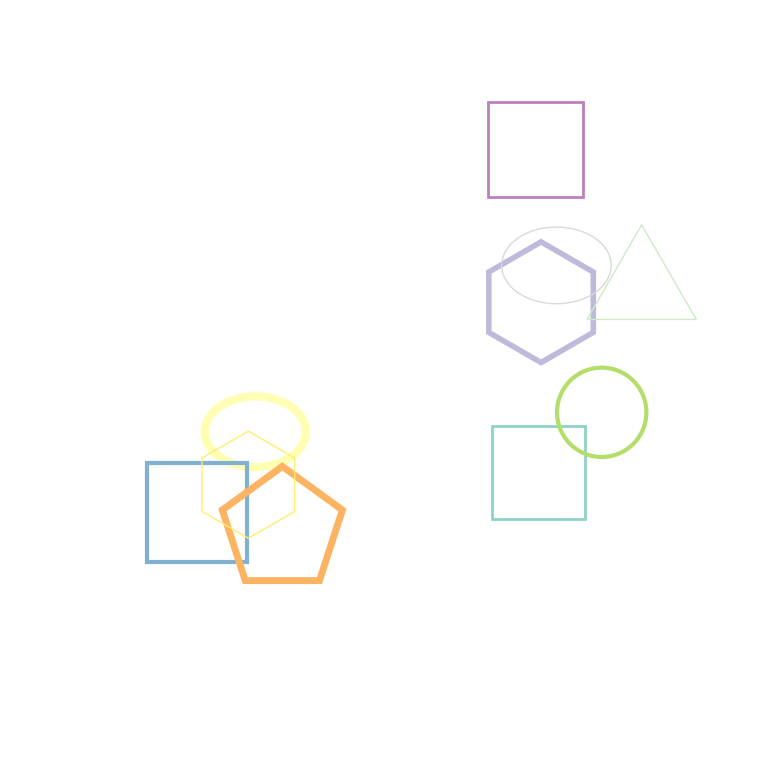[{"shape": "square", "thickness": 1, "radius": 0.3, "center": [0.699, 0.387]}, {"shape": "oval", "thickness": 3, "radius": 0.33, "center": [0.332, 0.439]}, {"shape": "hexagon", "thickness": 2, "radius": 0.39, "center": [0.703, 0.608]}, {"shape": "square", "thickness": 1.5, "radius": 0.32, "center": [0.256, 0.334]}, {"shape": "pentagon", "thickness": 2.5, "radius": 0.41, "center": [0.367, 0.312]}, {"shape": "circle", "thickness": 1.5, "radius": 0.29, "center": [0.781, 0.465]}, {"shape": "oval", "thickness": 0.5, "radius": 0.36, "center": [0.723, 0.655]}, {"shape": "square", "thickness": 1, "radius": 0.31, "center": [0.696, 0.806]}, {"shape": "triangle", "thickness": 0.5, "radius": 0.41, "center": [0.833, 0.626]}, {"shape": "hexagon", "thickness": 0.5, "radius": 0.35, "center": [0.323, 0.371]}]